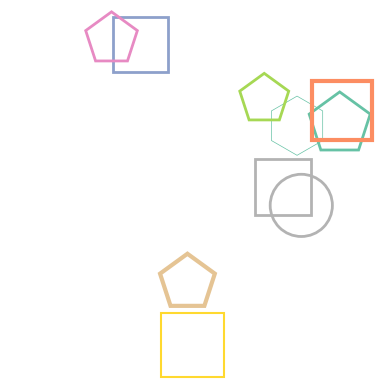[{"shape": "pentagon", "thickness": 2, "radius": 0.42, "center": [0.882, 0.678]}, {"shape": "hexagon", "thickness": 0.5, "radius": 0.38, "center": [0.772, 0.673]}, {"shape": "square", "thickness": 3, "radius": 0.39, "center": [0.888, 0.714]}, {"shape": "square", "thickness": 2, "radius": 0.36, "center": [0.366, 0.885]}, {"shape": "pentagon", "thickness": 2, "radius": 0.35, "center": [0.29, 0.899]}, {"shape": "pentagon", "thickness": 2, "radius": 0.33, "center": [0.686, 0.743]}, {"shape": "square", "thickness": 1.5, "radius": 0.41, "center": [0.5, 0.103]}, {"shape": "pentagon", "thickness": 3, "radius": 0.37, "center": [0.487, 0.266]}, {"shape": "circle", "thickness": 2, "radius": 0.4, "center": [0.783, 0.467]}, {"shape": "square", "thickness": 2, "radius": 0.36, "center": [0.736, 0.515]}]